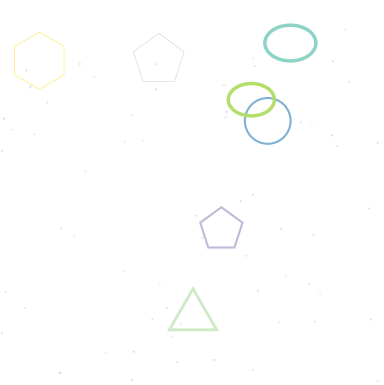[{"shape": "oval", "thickness": 2.5, "radius": 0.33, "center": [0.754, 0.888]}, {"shape": "pentagon", "thickness": 1.5, "radius": 0.29, "center": [0.575, 0.404]}, {"shape": "circle", "thickness": 1.5, "radius": 0.3, "center": [0.695, 0.686]}, {"shape": "oval", "thickness": 2.5, "radius": 0.3, "center": [0.653, 0.741]}, {"shape": "pentagon", "thickness": 0.5, "radius": 0.35, "center": [0.412, 0.844]}, {"shape": "triangle", "thickness": 2, "radius": 0.35, "center": [0.501, 0.179]}, {"shape": "hexagon", "thickness": 0.5, "radius": 0.37, "center": [0.102, 0.842]}]